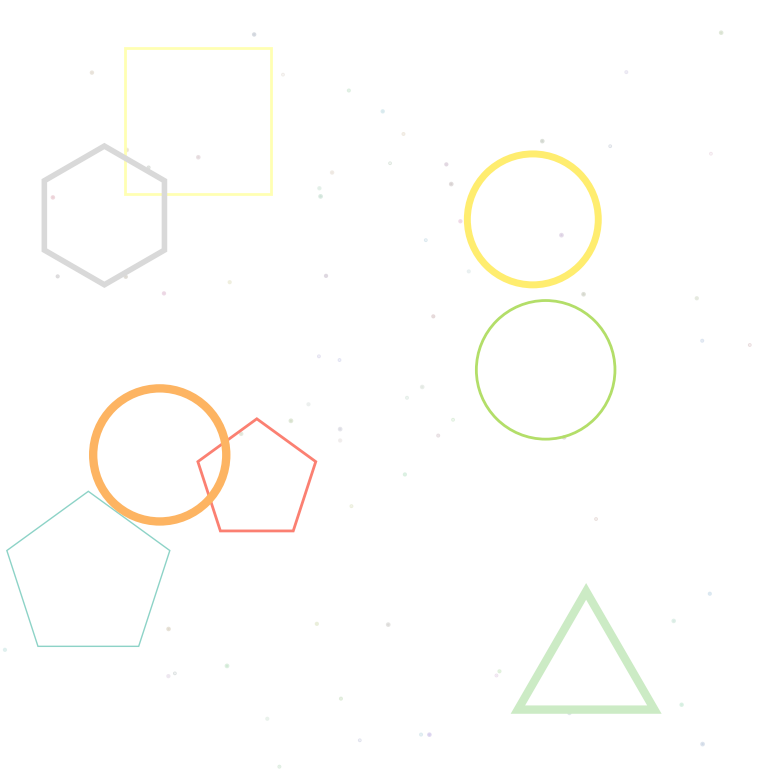[{"shape": "pentagon", "thickness": 0.5, "radius": 0.56, "center": [0.115, 0.251]}, {"shape": "square", "thickness": 1, "radius": 0.48, "center": [0.257, 0.843]}, {"shape": "pentagon", "thickness": 1, "radius": 0.4, "center": [0.334, 0.376]}, {"shape": "circle", "thickness": 3, "radius": 0.43, "center": [0.207, 0.409]}, {"shape": "circle", "thickness": 1, "radius": 0.45, "center": [0.709, 0.52]}, {"shape": "hexagon", "thickness": 2, "radius": 0.45, "center": [0.136, 0.72]}, {"shape": "triangle", "thickness": 3, "radius": 0.51, "center": [0.761, 0.13]}, {"shape": "circle", "thickness": 2.5, "radius": 0.43, "center": [0.692, 0.715]}]